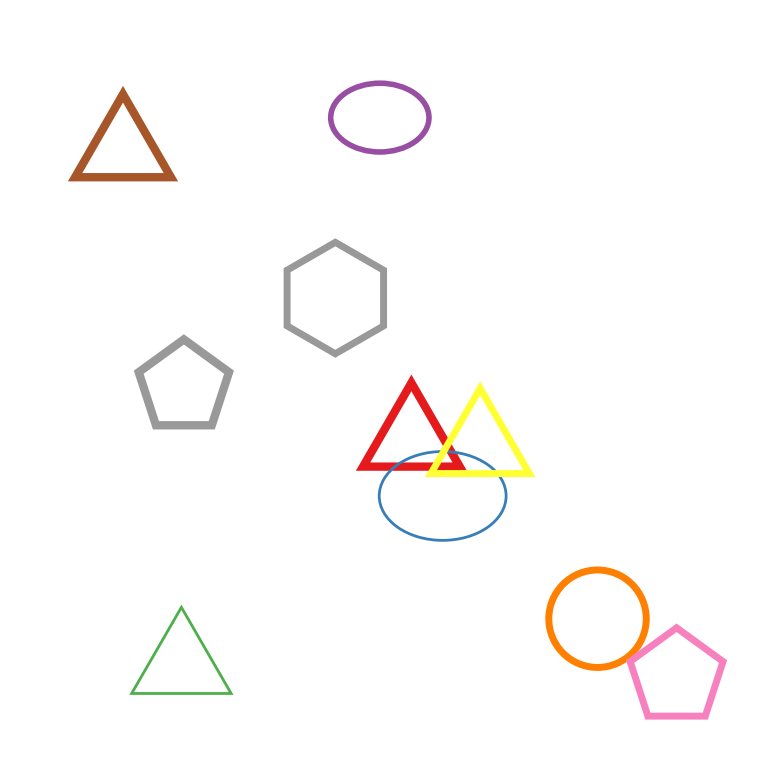[{"shape": "triangle", "thickness": 3, "radius": 0.36, "center": [0.534, 0.43]}, {"shape": "oval", "thickness": 1, "radius": 0.41, "center": [0.575, 0.356]}, {"shape": "triangle", "thickness": 1, "radius": 0.37, "center": [0.236, 0.137]}, {"shape": "oval", "thickness": 2, "radius": 0.32, "center": [0.493, 0.847]}, {"shape": "circle", "thickness": 2.5, "radius": 0.32, "center": [0.776, 0.196]}, {"shape": "triangle", "thickness": 2.5, "radius": 0.37, "center": [0.624, 0.422]}, {"shape": "triangle", "thickness": 3, "radius": 0.36, "center": [0.16, 0.806]}, {"shape": "pentagon", "thickness": 2.5, "radius": 0.32, "center": [0.879, 0.121]}, {"shape": "pentagon", "thickness": 3, "radius": 0.31, "center": [0.239, 0.498]}, {"shape": "hexagon", "thickness": 2.5, "radius": 0.36, "center": [0.435, 0.613]}]